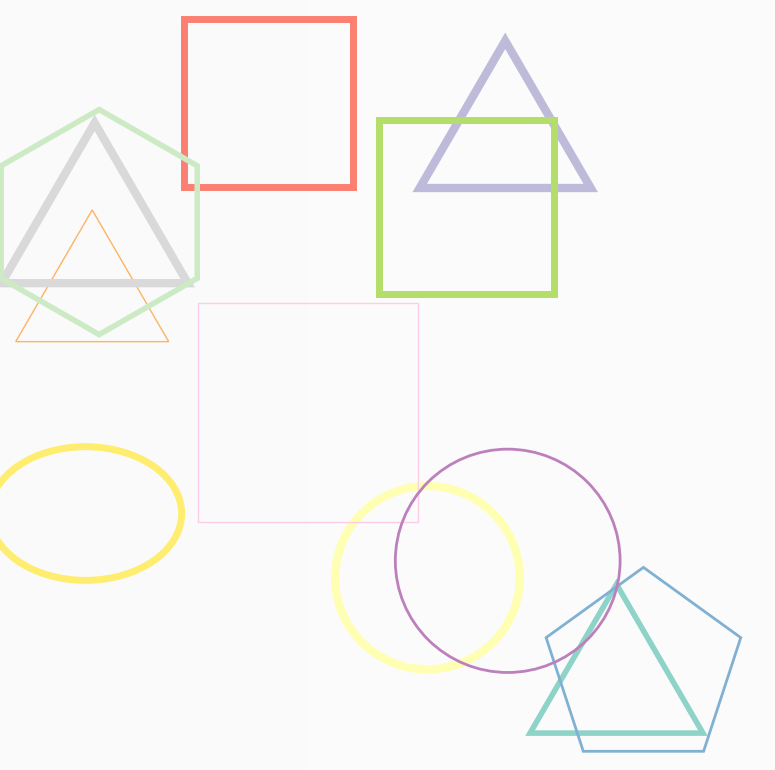[{"shape": "triangle", "thickness": 2, "radius": 0.64, "center": [0.795, 0.112]}, {"shape": "circle", "thickness": 3, "radius": 0.6, "center": [0.552, 0.25]}, {"shape": "triangle", "thickness": 3, "radius": 0.64, "center": [0.652, 0.82]}, {"shape": "square", "thickness": 2.5, "radius": 0.55, "center": [0.346, 0.866]}, {"shape": "pentagon", "thickness": 1, "radius": 0.66, "center": [0.83, 0.131]}, {"shape": "triangle", "thickness": 0.5, "radius": 0.57, "center": [0.119, 0.613]}, {"shape": "square", "thickness": 2.5, "radius": 0.56, "center": [0.602, 0.731]}, {"shape": "square", "thickness": 0.5, "radius": 0.71, "center": [0.398, 0.464]}, {"shape": "triangle", "thickness": 3, "radius": 0.69, "center": [0.122, 0.702]}, {"shape": "circle", "thickness": 1, "radius": 0.73, "center": [0.655, 0.272]}, {"shape": "hexagon", "thickness": 2, "radius": 0.73, "center": [0.128, 0.712]}, {"shape": "oval", "thickness": 2.5, "radius": 0.62, "center": [0.11, 0.333]}]